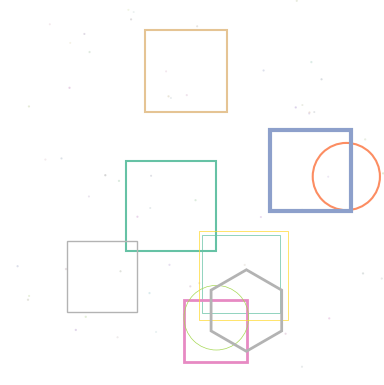[{"shape": "square", "thickness": 0.5, "radius": 0.51, "center": [0.627, 0.288]}, {"shape": "square", "thickness": 1.5, "radius": 0.58, "center": [0.445, 0.465]}, {"shape": "circle", "thickness": 1.5, "radius": 0.44, "center": [0.9, 0.541]}, {"shape": "square", "thickness": 3, "radius": 0.52, "center": [0.806, 0.557]}, {"shape": "square", "thickness": 2, "radius": 0.41, "center": [0.56, 0.141]}, {"shape": "circle", "thickness": 0.5, "radius": 0.42, "center": [0.562, 0.175]}, {"shape": "square", "thickness": 0.5, "radius": 0.58, "center": [0.633, 0.285]}, {"shape": "square", "thickness": 1.5, "radius": 0.53, "center": [0.484, 0.814]}, {"shape": "hexagon", "thickness": 2, "radius": 0.53, "center": [0.64, 0.193]}, {"shape": "square", "thickness": 1, "radius": 0.46, "center": [0.266, 0.282]}]